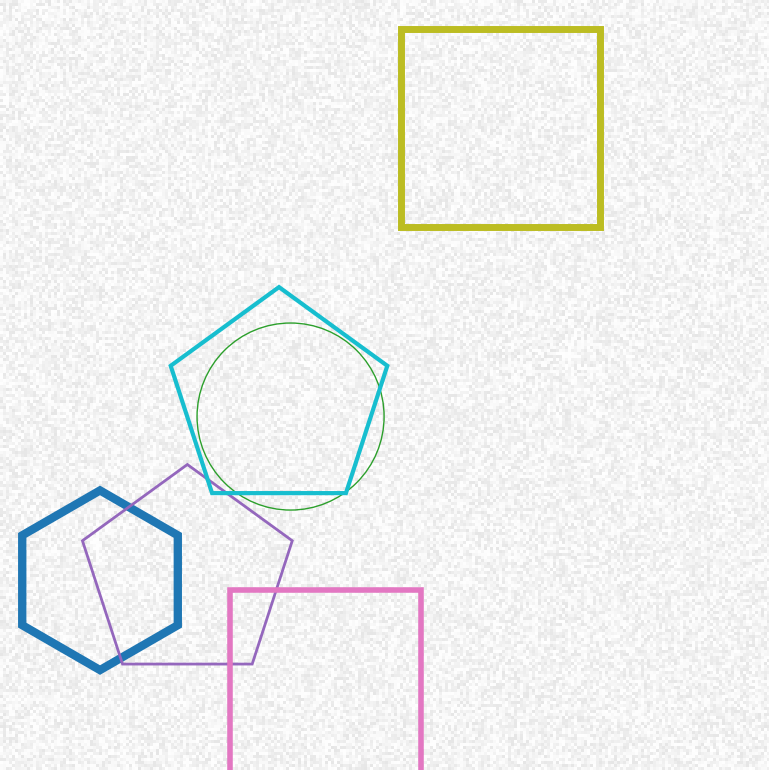[{"shape": "hexagon", "thickness": 3, "radius": 0.58, "center": [0.13, 0.246]}, {"shape": "circle", "thickness": 0.5, "radius": 0.61, "center": [0.377, 0.459]}, {"shape": "pentagon", "thickness": 1, "radius": 0.72, "center": [0.243, 0.253]}, {"shape": "square", "thickness": 2, "radius": 0.62, "center": [0.423, 0.11]}, {"shape": "square", "thickness": 2.5, "radius": 0.64, "center": [0.65, 0.834]}, {"shape": "pentagon", "thickness": 1.5, "radius": 0.74, "center": [0.362, 0.479]}]